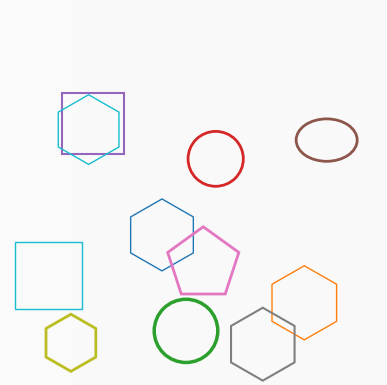[{"shape": "hexagon", "thickness": 1, "radius": 0.47, "center": [0.418, 0.39]}, {"shape": "hexagon", "thickness": 1, "radius": 0.48, "center": [0.785, 0.214]}, {"shape": "circle", "thickness": 2.5, "radius": 0.41, "center": [0.48, 0.141]}, {"shape": "circle", "thickness": 2, "radius": 0.36, "center": [0.557, 0.587]}, {"shape": "square", "thickness": 1.5, "radius": 0.4, "center": [0.24, 0.68]}, {"shape": "oval", "thickness": 2, "radius": 0.39, "center": [0.843, 0.636]}, {"shape": "pentagon", "thickness": 2, "radius": 0.48, "center": [0.525, 0.314]}, {"shape": "hexagon", "thickness": 1.5, "radius": 0.47, "center": [0.678, 0.106]}, {"shape": "hexagon", "thickness": 2, "radius": 0.37, "center": [0.183, 0.11]}, {"shape": "square", "thickness": 1, "radius": 0.43, "center": [0.126, 0.284]}, {"shape": "hexagon", "thickness": 1, "radius": 0.45, "center": [0.229, 0.663]}]